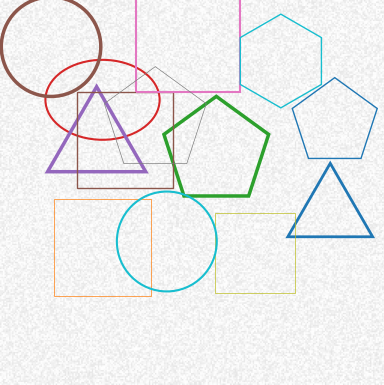[{"shape": "triangle", "thickness": 2, "radius": 0.64, "center": [0.858, 0.449]}, {"shape": "pentagon", "thickness": 1, "radius": 0.58, "center": [0.869, 0.682]}, {"shape": "square", "thickness": 0.5, "radius": 0.63, "center": [0.266, 0.358]}, {"shape": "pentagon", "thickness": 2.5, "radius": 0.72, "center": [0.562, 0.607]}, {"shape": "oval", "thickness": 1.5, "radius": 0.74, "center": [0.266, 0.741]}, {"shape": "triangle", "thickness": 2.5, "radius": 0.74, "center": [0.251, 0.628]}, {"shape": "square", "thickness": 1, "radius": 0.62, "center": [0.324, 0.636]}, {"shape": "circle", "thickness": 2.5, "radius": 0.65, "center": [0.133, 0.879]}, {"shape": "square", "thickness": 1.5, "radius": 0.67, "center": [0.487, 0.895]}, {"shape": "pentagon", "thickness": 0.5, "radius": 0.7, "center": [0.403, 0.688]}, {"shape": "square", "thickness": 0.5, "radius": 0.52, "center": [0.662, 0.344]}, {"shape": "circle", "thickness": 1.5, "radius": 0.65, "center": [0.433, 0.373]}, {"shape": "hexagon", "thickness": 1, "radius": 0.61, "center": [0.729, 0.842]}]